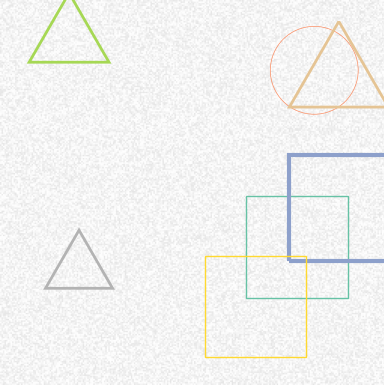[{"shape": "square", "thickness": 1, "radius": 0.66, "center": [0.772, 0.357]}, {"shape": "circle", "thickness": 0.5, "radius": 0.57, "center": [0.816, 0.817]}, {"shape": "square", "thickness": 3, "radius": 0.68, "center": [0.889, 0.46]}, {"shape": "triangle", "thickness": 2, "radius": 0.6, "center": [0.179, 0.898]}, {"shape": "square", "thickness": 1, "radius": 0.66, "center": [0.664, 0.203]}, {"shape": "triangle", "thickness": 2, "radius": 0.74, "center": [0.88, 0.796]}, {"shape": "triangle", "thickness": 2, "radius": 0.5, "center": [0.205, 0.301]}]